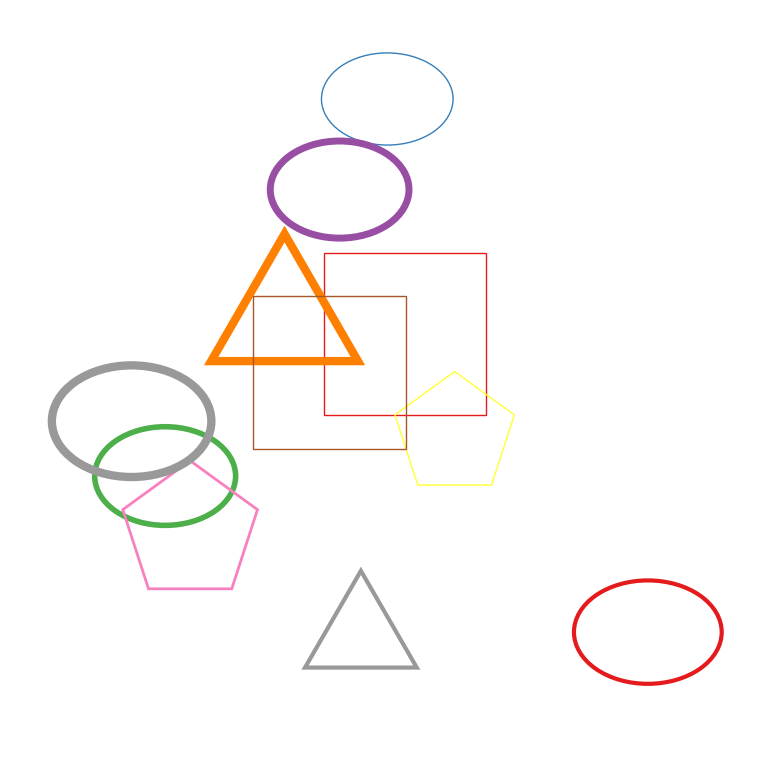[{"shape": "oval", "thickness": 1.5, "radius": 0.48, "center": [0.841, 0.179]}, {"shape": "square", "thickness": 0.5, "radius": 0.53, "center": [0.526, 0.566]}, {"shape": "oval", "thickness": 0.5, "radius": 0.43, "center": [0.503, 0.871]}, {"shape": "oval", "thickness": 2, "radius": 0.46, "center": [0.214, 0.382]}, {"shape": "oval", "thickness": 2.5, "radius": 0.45, "center": [0.441, 0.754]}, {"shape": "triangle", "thickness": 3, "radius": 0.55, "center": [0.37, 0.586]}, {"shape": "pentagon", "thickness": 0.5, "radius": 0.41, "center": [0.59, 0.436]}, {"shape": "square", "thickness": 0.5, "radius": 0.5, "center": [0.428, 0.516]}, {"shape": "pentagon", "thickness": 1, "radius": 0.46, "center": [0.247, 0.31]}, {"shape": "triangle", "thickness": 1.5, "radius": 0.42, "center": [0.469, 0.175]}, {"shape": "oval", "thickness": 3, "radius": 0.52, "center": [0.171, 0.453]}]